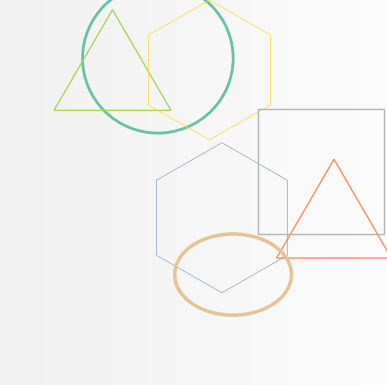[{"shape": "circle", "thickness": 2, "radius": 0.97, "center": [0.407, 0.849]}, {"shape": "triangle", "thickness": 1, "radius": 0.86, "center": [0.862, 0.415]}, {"shape": "hexagon", "thickness": 0.5, "radius": 0.97, "center": [0.573, 0.434]}, {"shape": "triangle", "thickness": 1, "radius": 0.87, "center": [0.29, 0.8]}, {"shape": "hexagon", "thickness": 0.5, "radius": 0.91, "center": [0.541, 0.818]}, {"shape": "oval", "thickness": 2.5, "radius": 0.75, "center": [0.601, 0.287]}, {"shape": "square", "thickness": 1, "radius": 0.81, "center": [0.828, 0.556]}]